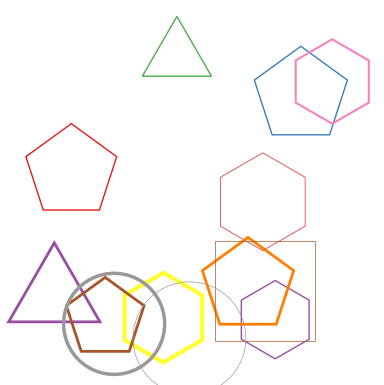[{"shape": "hexagon", "thickness": 0.5, "radius": 0.64, "center": [0.683, 0.476]}, {"shape": "pentagon", "thickness": 1, "radius": 0.62, "center": [0.185, 0.555]}, {"shape": "pentagon", "thickness": 1, "radius": 0.64, "center": [0.781, 0.753]}, {"shape": "triangle", "thickness": 1, "radius": 0.52, "center": [0.46, 0.854]}, {"shape": "hexagon", "thickness": 1, "radius": 0.51, "center": [0.715, 0.17]}, {"shape": "triangle", "thickness": 2, "radius": 0.68, "center": [0.141, 0.232]}, {"shape": "pentagon", "thickness": 2, "radius": 0.62, "center": [0.644, 0.259]}, {"shape": "hexagon", "thickness": 3, "radius": 0.58, "center": [0.424, 0.175]}, {"shape": "pentagon", "thickness": 2, "radius": 0.53, "center": [0.273, 0.173]}, {"shape": "square", "thickness": 0.5, "radius": 0.65, "center": [0.688, 0.245]}, {"shape": "hexagon", "thickness": 1.5, "radius": 0.55, "center": [0.863, 0.788]}, {"shape": "circle", "thickness": 0.5, "radius": 0.73, "center": [0.492, 0.121]}, {"shape": "circle", "thickness": 2.5, "radius": 0.66, "center": [0.297, 0.159]}]